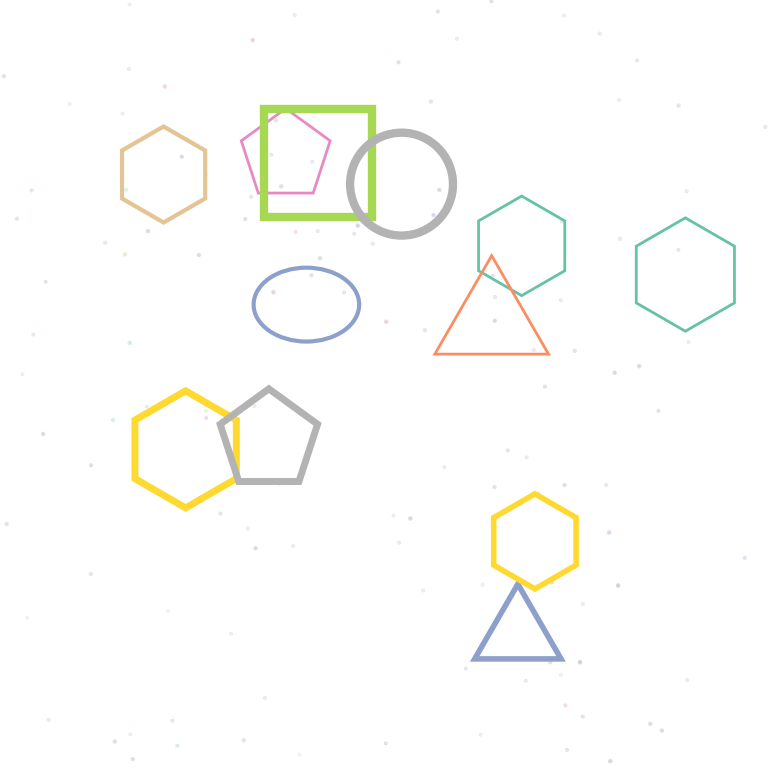[{"shape": "hexagon", "thickness": 1, "radius": 0.32, "center": [0.677, 0.681]}, {"shape": "hexagon", "thickness": 1, "radius": 0.37, "center": [0.89, 0.643]}, {"shape": "triangle", "thickness": 1, "radius": 0.43, "center": [0.639, 0.583]}, {"shape": "triangle", "thickness": 2, "radius": 0.32, "center": [0.673, 0.177]}, {"shape": "oval", "thickness": 1.5, "radius": 0.34, "center": [0.398, 0.604]}, {"shape": "pentagon", "thickness": 1, "radius": 0.3, "center": [0.371, 0.798]}, {"shape": "square", "thickness": 3, "radius": 0.35, "center": [0.413, 0.788]}, {"shape": "hexagon", "thickness": 2.5, "radius": 0.38, "center": [0.241, 0.416]}, {"shape": "hexagon", "thickness": 2, "radius": 0.31, "center": [0.695, 0.297]}, {"shape": "hexagon", "thickness": 1.5, "radius": 0.31, "center": [0.212, 0.773]}, {"shape": "pentagon", "thickness": 2.5, "radius": 0.33, "center": [0.349, 0.428]}, {"shape": "circle", "thickness": 3, "radius": 0.33, "center": [0.521, 0.761]}]